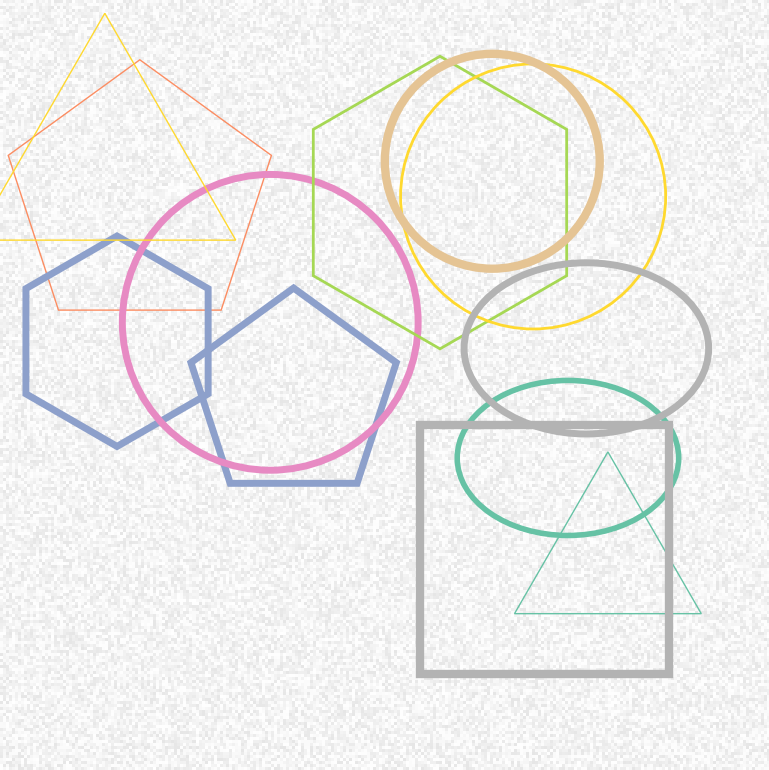[{"shape": "triangle", "thickness": 0.5, "radius": 0.7, "center": [0.789, 0.273]}, {"shape": "oval", "thickness": 2, "radius": 0.72, "center": [0.738, 0.405]}, {"shape": "pentagon", "thickness": 0.5, "radius": 0.9, "center": [0.182, 0.743]}, {"shape": "hexagon", "thickness": 2.5, "radius": 0.68, "center": [0.152, 0.557]}, {"shape": "pentagon", "thickness": 2.5, "radius": 0.7, "center": [0.381, 0.486]}, {"shape": "circle", "thickness": 2.5, "radius": 0.96, "center": [0.351, 0.581]}, {"shape": "hexagon", "thickness": 1, "radius": 0.95, "center": [0.571, 0.737]}, {"shape": "circle", "thickness": 1, "radius": 0.86, "center": [0.692, 0.745]}, {"shape": "triangle", "thickness": 0.5, "radius": 0.98, "center": [0.136, 0.786]}, {"shape": "circle", "thickness": 3, "radius": 0.7, "center": [0.639, 0.791]}, {"shape": "oval", "thickness": 2.5, "radius": 0.79, "center": [0.762, 0.548]}, {"shape": "square", "thickness": 3, "radius": 0.81, "center": [0.708, 0.286]}]